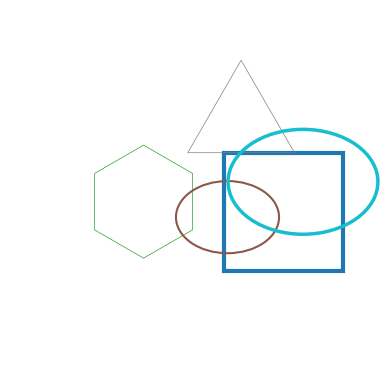[{"shape": "square", "thickness": 3, "radius": 0.77, "center": [0.737, 0.45]}, {"shape": "hexagon", "thickness": 0.5, "radius": 0.73, "center": [0.373, 0.476]}, {"shape": "oval", "thickness": 1.5, "radius": 0.67, "center": [0.591, 0.436]}, {"shape": "triangle", "thickness": 0.5, "radius": 0.8, "center": [0.626, 0.683]}, {"shape": "oval", "thickness": 2.5, "radius": 0.97, "center": [0.787, 0.528]}]